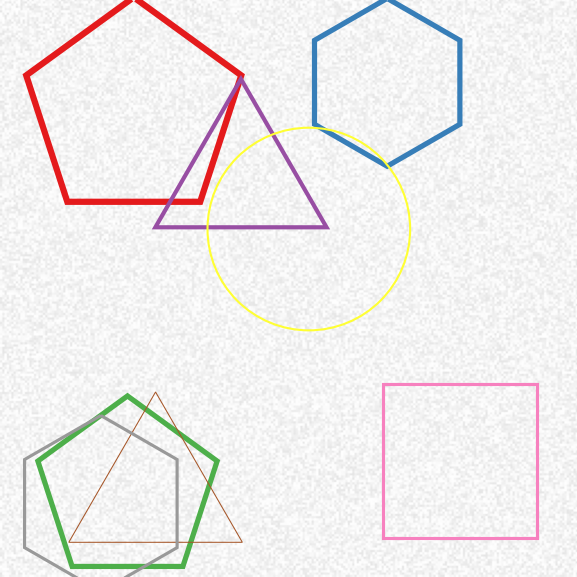[{"shape": "pentagon", "thickness": 3, "radius": 0.98, "center": [0.232, 0.808]}, {"shape": "hexagon", "thickness": 2.5, "radius": 0.73, "center": [0.67, 0.857]}, {"shape": "pentagon", "thickness": 2.5, "radius": 0.82, "center": [0.221, 0.15]}, {"shape": "triangle", "thickness": 2, "radius": 0.86, "center": [0.417, 0.691]}, {"shape": "circle", "thickness": 1, "radius": 0.88, "center": [0.535, 0.603]}, {"shape": "triangle", "thickness": 0.5, "radius": 0.87, "center": [0.269, 0.147]}, {"shape": "square", "thickness": 1.5, "radius": 0.67, "center": [0.797, 0.201]}, {"shape": "hexagon", "thickness": 1.5, "radius": 0.76, "center": [0.175, 0.127]}]